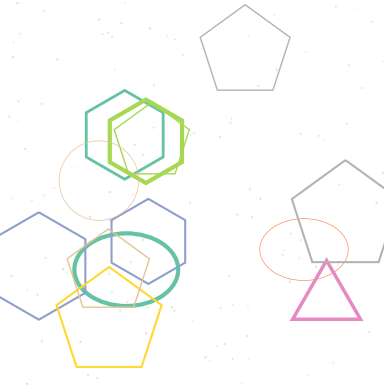[{"shape": "oval", "thickness": 3, "radius": 0.67, "center": [0.328, 0.3]}, {"shape": "hexagon", "thickness": 2, "radius": 0.58, "center": [0.324, 0.65]}, {"shape": "oval", "thickness": 0.5, "radius": 0.57, "center": [0.79, 0.352]}, {"shape": "hexagon", "thickness": 1.5, "radius": 0.7, "center": [0.101, 0.309]}, {"shape": "hexagon", "thickness": 1.5, "radius": 0.55, "center": [0.385, 0.373]}, {"shape": "triangle", "thickness": 2.5, "radius": 0.51, "center": [0.848, 0.222]}, {"shape": "hexagon", "thickness": 3, "radius": 0.54, "center": [0.379, 0.633]}, {"shape": "pentagon", "thickness": 1, "radius": 0.51, "center": [0.394, 0.631]}, {"shape": "pentagon", "thickness": 1.5, "radius": 0.72, "center": [0.283, 0.163]}, {"shape": "pentagon", "thickness": 1, "radius": 0.56, "center": [0.281, 0.293]}, {"shape": "circle", "thickness": 0.5, "radius": 0.52, "center": [0.257, 0.531]}, {"shape": "pentagon", "thickness": 1, "radius": 0.61, "center": [0.637, 0.865]}, {"shape": "pentagon", "thickness": 1.5, "radius": 0.73, "center": [0.897, 0.438]}]